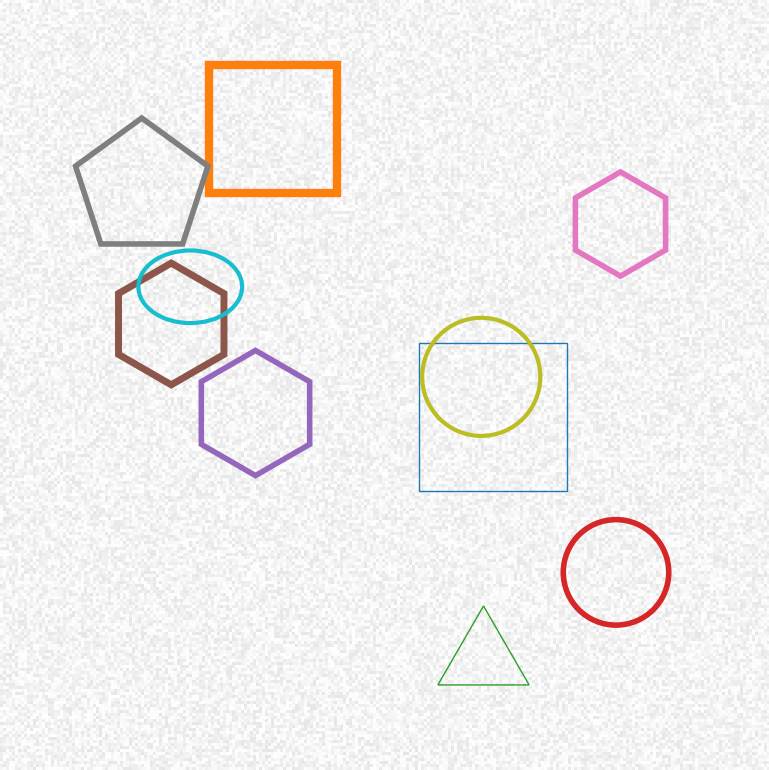[{"shape": "square", "thickness": 0.5, "radius": 0.48, "center": [0.64, 0.458]}, {"shape": "square", "thickness": 3, "radius": 0.41, "center": [0.355, 0.833]}, {"shape": "triangle", "thickness": 0.5, "radius": 0.34, "center": [0.628, 0.145]}, {"shape": "circle", "thickness": 2, "radius": 0.34, "center": [0.8, 0.257]}, {"shape": "hexagon", "thickness": 2, "radius": 0.41, "center": [0.332, 0.464]}, {"shape": "hexagon", "thickness": 2.5, "radius": 0.4, "center": [0.222, 0.579]}, {"shape": "hexagon", "thickness": 2, "radius": 0.34, "center": [0.806, 0.709]}, {"shape": "pentagon", "thickness": 2, "radius": 0.45, "center": [0.184, 0.756]}, {"shape": "circle", "thickness": 1.5, "radius": 0.38, "center": [0.625, 0.511]}, {"shape": "oval", "thickness": 1.5, "radius": 0.34, "center": [0.247, 0.628]}]